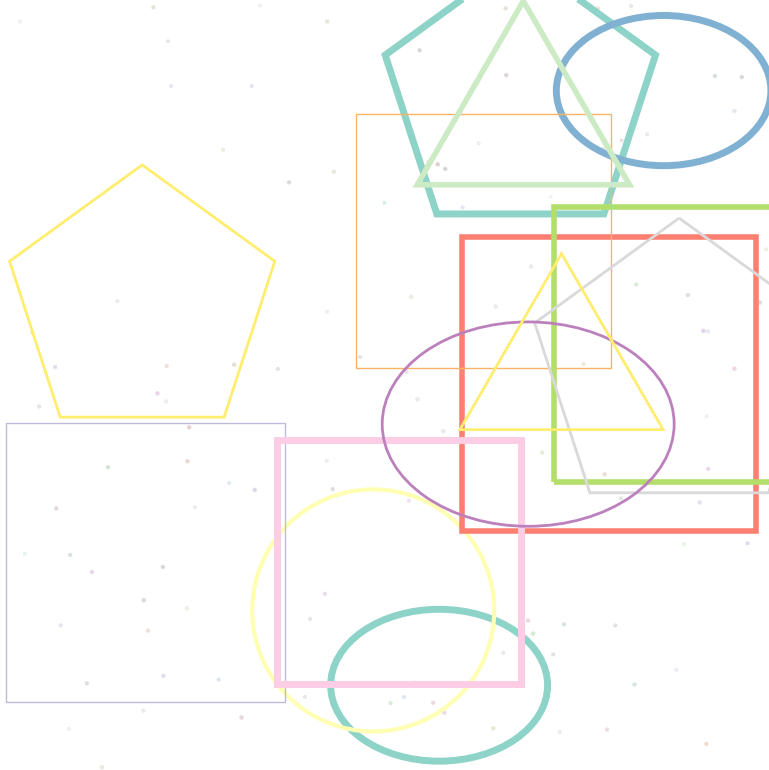[{"shape": "oval", "thickness": 2.5, "radius": 0.7, "center": [0.57, 0.11]}, {"shape": "pentagon", "thickness": 2.5, "radius": 0.92, "center": [0.676, 0.871]}, {"shape": "circle", "thickness": 1.5, "radius": 0.79, "center": [0.485, 0.207]}, {"shape": "square", "thickness": 0.5, "radius": 0.9, "center": [0.189, 0.269]}, {"shape": "square", "thickness": 2, "radius": 0.96, "center": [0.791, 0.501]}, {"shape": "oval", "thickness": 2.5, "radius": 0.7, "center": [0.862, 0.882]}, {"shape": "square", "thickness": 0.5, "radius": 0.83, "center": [0.628, 0.687]}, {"shape": "square", "thickness": 2, "radius": 0.89, "center": [0.897, 0.553]}, {"shape": "square", "thickness": 2.5, "radius": 0.79, "center": [0.518, 0.27]}, {"shape": "pentagon", "thickness": 1, "radius": 0.99, "center": [0.882, 0.52]}, {"shape": "oval", "thickness": 1, "radius": 0.95, "center": [0.686, 0.449]}, {"shape": "triangle", "thickness": 2, "radius": 0.8, "center": [0.68, 0.84]}, {"shape": "pentagon", "thickness": 1, "radius": 0.91, "center": [0.185, 0.605]}, {"shape": "triangle", "thickness": 1, "radius": 0.76, "center": [0.729, 0.518]}]